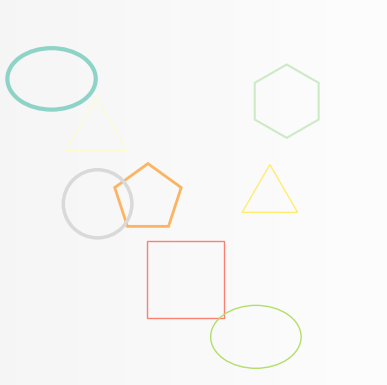[{"shape": "oval", "thickness": 3, "radius": 0.57, "center": [0.133, 0.795]}, {"shape": "triangle", "thickness": 0.5, "radius": 0.45, "center": [0.249, 0.655]}, {"shape": "square", "thickness": 1, "radius": 0.5, "center": [0.478, 0.274]}, {"shape": "pentagon", "thickness": 2, "radius": 0.45, "center": [0.382, 0.485]}, {"shape": "oval", "thickness": 1, "radius": 0.58, "center": [0.66, 0.125]}, {"shape": "circle", "thickness": 2.5, "radius": 0.44, "center": [0.252, 0.471]}, {"shape": "hexagon", "thickness": 1.5, "radius": 0.48, "center": [0.74, 0.737]}, {"shape": "triangle", "thickness": 1, "radius": 0.41, "center": [0.697, 0.49]}]